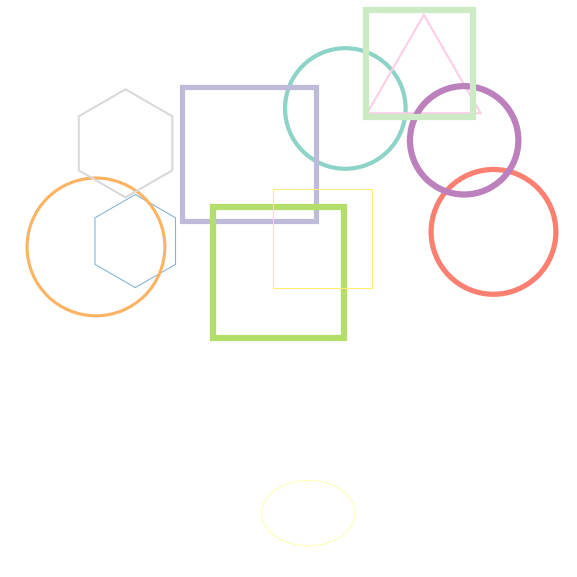[{"shape": "circle", "thickness": 2, "radius": 0.52, "center": [0.598, 0.811]}, {"shape": "oval", "thickness": 0.5, "radius": 0.4, "center": [0.534, 0.111]}, {"shape": "square", "thickness": 2.5, "radius": 0.58, "center": [0.432, 0.733]}, {"shape": "circle", "thickness": 2.5, "radius": 0.54, "center": [0.855, 0.598]}, {"shape": "hexagon", "thickness": 0.5, "radius": 0.4, "center": [0.234, 0.582]}, {"shape": "circle", "thickness": 1.5, "radius": 0.6, "center": [0.166, 0.572]}, {"shape": "square", "thickness": 3, "radius": 0.57, "center": [0.483, 0.527]}, {"shape": "triangle", "thickness": 1, "radius": 0.57, "center": [0.734, 0.86]}, {"shape": "hexagon", "thickness": 1, "radius": 0.47, "center": [0.217, 0.751]}, {"shape": "circle", "thickness": 3, "radius": 0.47, "center": [0.804, 0.756]}, {"shape": "square", "thickness": 3, "radius": 0.46, "center": [0.727, 0.889]}, {"shape": "square", "thickness": 0.5, "radius": 0.43, "center": [0.559, 0.586]}]